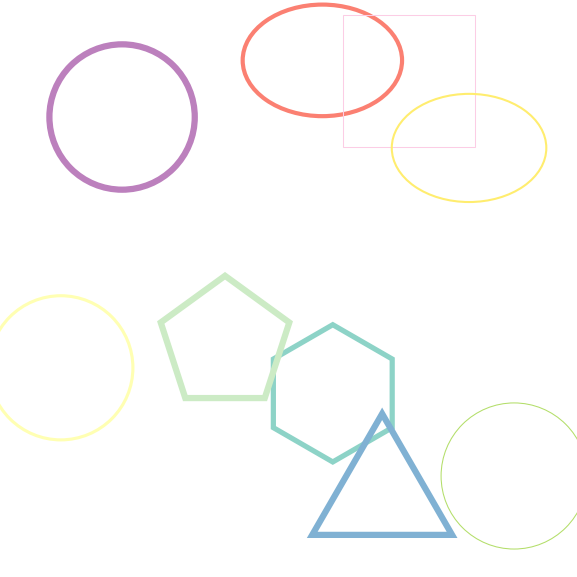[{"shape": "hexagon", "thickness": 2.5, "radius": 0.59, "center": [0.576, 0.318]}, {"shape": "circle", "thickness": 1.5, "radius": 0.62, "center": [0.105, 0.362]}, {"shape": "oval", "thickness": 2, "radius": 0.69, "center": [0.558, 0.895]}, {"shape": "triangle", "thickness": 3, "radius": 0.7, "center": [0.662, 0.143]}, {"shape": "circle", "thickness": 0.5, "radius": 0.63, "center": [0.89, 0.175]}, {"shape": "square", "thickness": 0.5, "radius": 0.57, "center": [0.708, 0.859]}, {"shape": "circle", "thickness": 3, "radius": 0.63, "center": [0.211, 0.797]}, {"shape": "pentagon", "thickness": 3, "radius": 0.59, "center": [0.39, 0.405]}, {"shape": "oval", "thickness": 1, "radius": 0.67, "center": [0.812, 0.743]}]